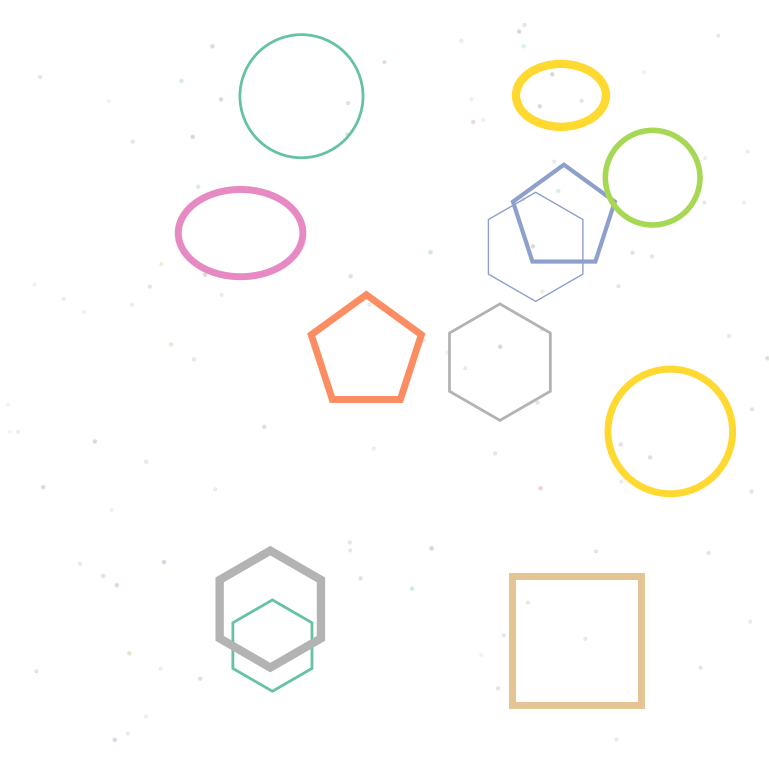[{"shape": "hexagon", "thickness": 1, "radius": 0.3, "center": [0.354, 0.162]}, {"shape": "circle", "thickness": 1, "radius": 0.4, "center": [0.392, 0.875]}, {"shape": "pentagon", "thickness": 2.5, "radius": 0.38, "center": [0.476, 0.542]}, {"shape": "pentagon", "thickness": 1.5, "radius": 0.35, "center": [0.732, 0.717]}, {"shape": "hexagon", "thickness": 0.5, "radius": 0.35, "center": [0.696, 0.679]}, {"shape": "oval", "thickness": 2.5, "radius": 0.4, "center": [0.312, 0.697]}, {"shape": "circle", "thickness": 2, "radius": 0.31, "center": [0.848, 0.769]}, {"shape": "oval", "thickness": 3, "radius": 0.29, "center": [0.729, 0.876]}, {"shape": "circle", "thickness": 2.5, "radius": 0.4, "center": [0.87, 0.44]}, {"shape": "square", "thickness": 2.5, "radius": 0.42, "center": [0.748, 0.169]}, {"shape": "hexagon", "thickness": 1, "radius": 0.38, "center": [0.649, 0.53]}, {"shape": "hexagon", "thickness": 3, "radius": 0.38, "center": [0.351, 0.209]}]